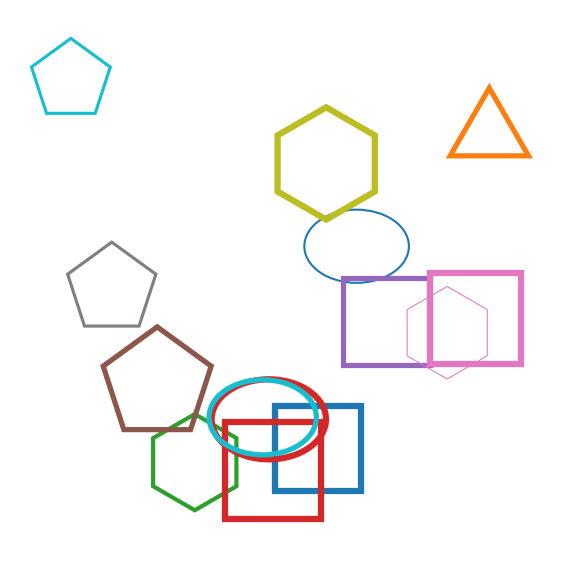[{"shape": "square", "thickness": 3, "radius": 0.37, "center": [0.551, 0.223]}, {"shape": "oval", "thickness": 1, "radius": 0.45, "center": [0.618, 0.573]}, {"shape": "triangle", "thickness": 2.5, "radius": 0.39, "center": [0.847, 0.768]}, {"shape": "hexagon", "thickness": 2, "radius": 0.42, "center": [0.337, 0.199]}, {"shape": "oval", "thickness": 3, "radius": 0.49, "center": [0.465, 0.273]}, {"shape": "square", "thickness": 3, "radius": 0.42, "center": [0.473, 0.185]}, {"shape": "square", "thickness": 2.5, "radius": 0.38, "center": [0.67, 0.442]}, {"shape": "pentagon", "thickness": 2.5, "radius": 0.49, "center": [0.272, 0.335]}, {"shape": "square", "thickness": 3, "radius": 0.39, "center": [0.824, 0.447]}, {"shape": "hexagon", "thickness": 0.5, "radius": 0.4, "center": [0.774, 0.423]}, {"shape": "pentagon", "thickness": 1.5, "radius": 0.4, "center": [0.194, 0.499]}, {"shape": "hexagon", "thickness": 3, "radius": 0.49, "center": [0.565, 0.716]}, {"shape": "pentagon", "thickness": 1.5, "radius": 0.36, "center": [0.123, 0.861]}, {"shape": "oval", "thickness": 2.5, "radius": 0.46, "center": [0.455, 0.277]}]